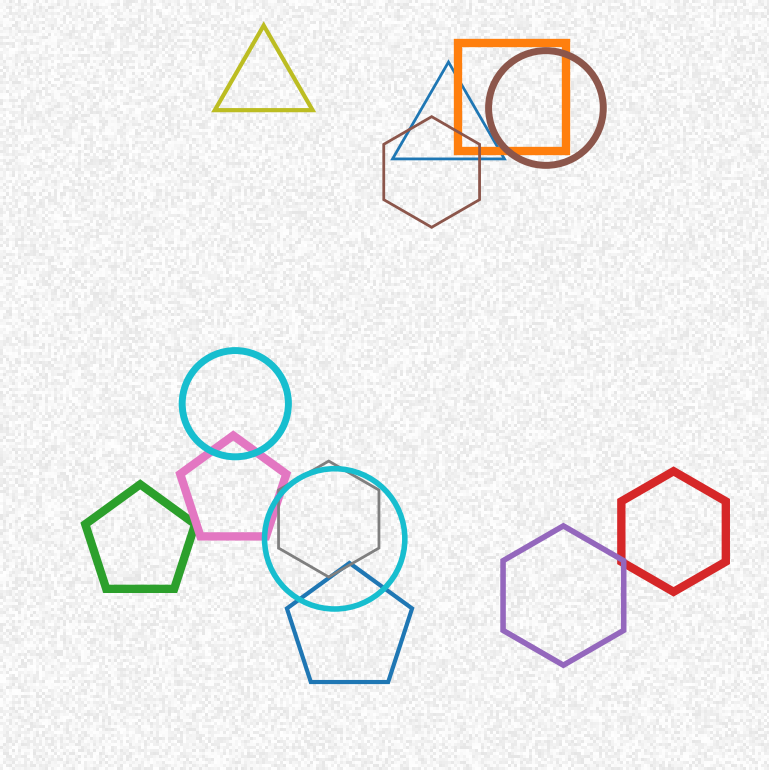[{"shape": "pentagon", "thickness": 1.5, "radius": 0.43, "center": [0.454, 0.183]}, {"shape": "triangle", "thickness": 1, "radius": 0.42, "center": [0.582, 0.836]}, {"shape": "square", "thickness": 3, "radius": 0.35, "center": [0.665, 0.874]}, {"shape": "pentagon", "thickness": 3, "radius": 0.38, "center": [0.182, 0.296]}, {"shape": "hexagon", "thickness": 3, "radius": 0.39, "center": [0.875, 0.31]}, {"shape": "hexagon", "thickness": 2, "radius": 0.45, "center": [0.732, 0.227]}, {"shape": "circle", "thickness": 2.5, "radius": 0.37, "center": [0.709, 0.86]}, {"shape": "hexagon", "thickness": 1, "radius": 0.36, "center": [0.561, 0.777]}, {"shape": "pentagon", "thickness": 3, "radius": 0.36, "center": [0.303, 0.362]}, {"shape": "hexagon", "thickness": 1, "radius": 0.38, "center": [0.427, 0.326]}, {"shape": "triangle", "thickness": 1.5, "radius": 0.37, "center": [0.342, 0.894]}, {"shape": "circle", "thickness": 2, "radius": 0.46, "center": [0.435, 0.3]}, {"shape": "circle", "thickness": 2.5, "radius": 0.34, "center": [0.306, 0.476]}]